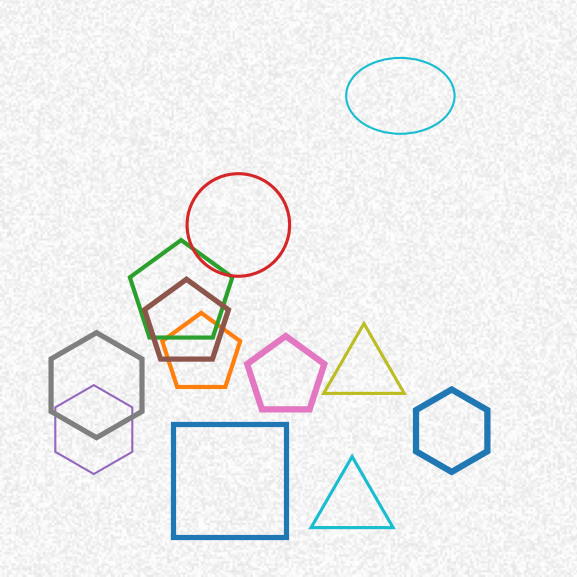[{"shape": "square", "thickness": 2.5, "radius": 0.49, "center": [0.397, 0.167]}, {"shape": "hexagon", "thickness": 3, "radius": 0.36, "center": [0.782, 0.253]}, {"shape": "pentagon", "thickness": 2, "radius": 0.35, "center": [0.348, 0.386]}, {"shape": "pentagon", "thickness": 2, "radius": 0.47, "center": [0.314, 0.49]}, {"shape": "circle", "thickness": 1.5, "radius": 0.44, "center": [0.413, 0.61]}, {"shape": "hexagon", "thickness": 1, "radius": 0.38, "center": [0.162, 0.255]}, {"shape": "pentagon", "thickness": 2.5, "radius": 0.38, "center": [0.323, 0.439]}, {"shape": "pentagon", "thickness": 3, "radius": 0.35, "center": [0.495, 0.347]}, {"shape": "hexagon", "thickness": 2.5, "radius": 0.45, "center": [0.167, 0.332]}, {"shape": "triangle", "thickness": 1.5, "radius": 0.4, "center": [0.63, 0.358]}, {"shape": "oval", "thickness": 1, "radius": 0.47, "center": [0.693, 0.833]}, {"shape": "triangle", "thickness": 1.5, "radius": 0.41, "center": [0.61, 0.127]}]